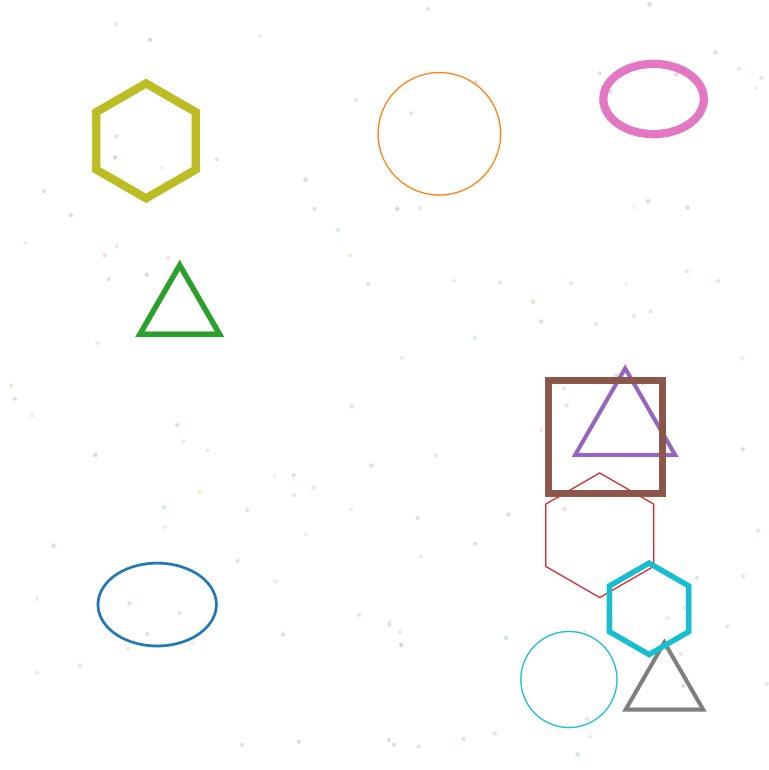[{"shape": "oval", "thickness": 1, "radius": 0.38, "center": [0.204, 0.215]}, {"shape": "circle", "thickness": 0.5, "radius": 0.4, "center": [0.571, 0.826]}, {"shape": "triangle", "thickness": 2, "radius": 0.3, "center": [0.233, 0.596]}, {"shape": "hexagon", "thickness": 0.5, "radius": 0.4, "center": [0.779, 0.305]}, {"shape": "triangle", "thickness": 1.5, "radius": 0.38, "center": [0.812, 0.447]}, {"shape": "square", "thickness": 2.5, "radius": 0.37, "center": [0.786, 0.433]}, {"shape": "oval", "thickness": 3, "radius": 0.33, "center": [0.849, 0.871]}, {"shape": "triangle", "thickness": 1.5, "radius": 0.29, "center": [0.863, 0.108]}, {"shape": "hexagon", "thickness": 3, "radius": 0.37, "center": [0.19, 0.817]}, {"shape": "circle", "thickness": 0.5, "radius": 0.31, "center": [0.739, 0.118]}, {"shape": "hexagon", "thickness": 2, "radius": 0.3, "center": [0.843, 0.209]}]